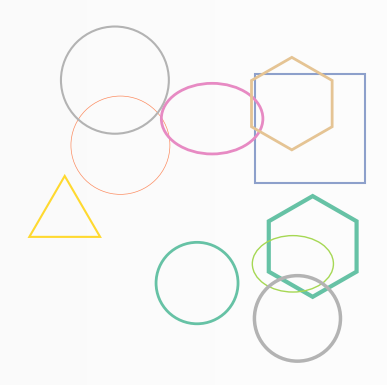[{"shape": "hexagon", "thickness": 3, "radius": 0.65, "center": [0.807, 0.36]}, {"shape": "circle", "thickness": 2, "radius": 0.53, "center": [0.508, 0.265]}, {"shape": "circle", "thickness": 0.5, "radius": 0.64, "center": [0.311, 0.623]}, {"shape": "square", "thickness": 1.5, "radius": 0.71, "center": [0.8, 0.665]}, {"shape": "oval", "thickness": 2, "radius": 0.66, "center": [0.547, 0.692]}, {"shape": "oval", "thickness": 1, "radius": 0.52, "center": [0.756, 0.315]}, {"shape": "triangle", "thickness": 1.5, "radius": 0.53, "center": [0.167, 0.437]}, {"shape": "hexagon", "thickness": 2, "radius": 0.6, "center": [0.753, 0.731]}, {"shape": "circle", "thickness": 1.5, "radius": 0.7, "center": [0.297, 0.792]}, {"shape": "circle", "thickness": 2.5, "radius": 0.56, "center": [0.768, 0.173]}]